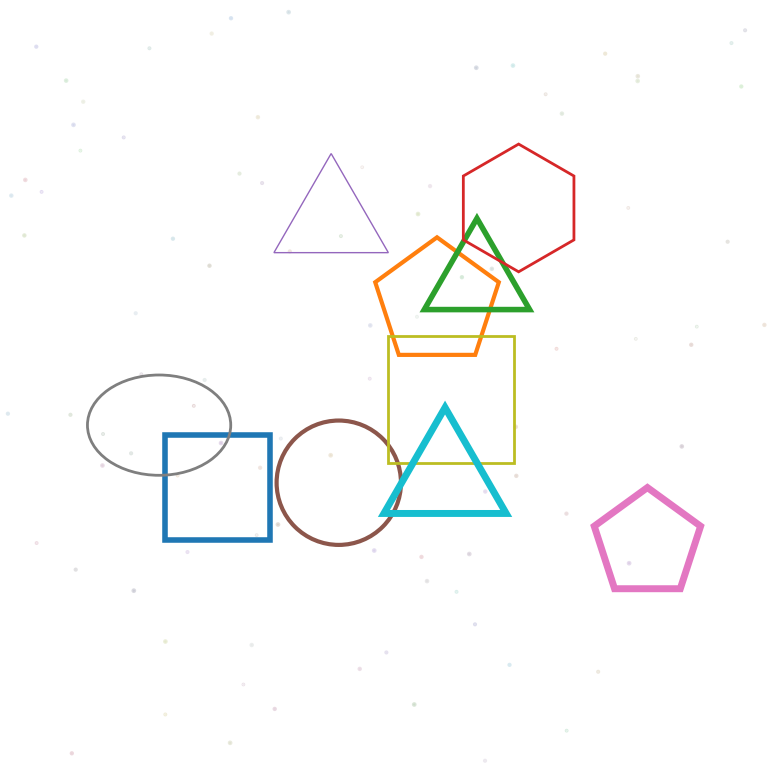[{"shape": "square", "thickness": 2, "radius": 0.34, "center": [0.282, 0.367]}, {"shape": "pentagon", "thickness": 1.5, "radius": 0.42, "center": [0.568, 0.607]}, {"shape": "triangle", "thickness": 2, "radius": 0.39, "center": [0.619, 0.637]}, {"shape": "hexagon", "thickness": 1, "radius": 0.41, "center": [0.674, 0.73]}, {"shape": "triangle", "thickness": 0.5, "radius": 0.43, "center": [0.43, 0.715]}, {"shape": "circle", "thickness": 1.5, "radius": 0.4, "center": [0.44, 0.373]}, {"shape": "pentagon", "thickness": 2.5, "radius": 0.36, "center": [0.841, 0.294]}, {"shape": "oval", "thickness": 1, "radius": 0.47, "center": [0.207, 0.448]}, {"shape": "square", "thickness": 1, "radius": 0.41, "center": [0.586, 0.481]}, {"shape": "triangle", "thickness": 2.5, "radius": 0.46, "center": [0.578, 0.379]}]